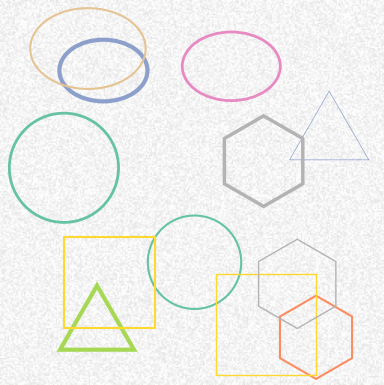[{"shape": "circle", "thickness": 2, "radius": 0.71, "center": [0.166, 0.564]}, {"shape": "circle", "thickness": 1.5, "radius": 0.61, "center": [0.505, 0.319]}, {"shape": "hexagon", "thickness": 1.5, "radius": 0.54, "center": [0.821, 0.124]}, {"shape": "oval", "thickness": 3, "radius": 0.57, "center": [0.269, 0.817]}, {"shape": "triangle", "thickness": 0.5, "radius": 0.59, "center": [0.855, 0.644]}, {"shape": "oval", "thickness": 2, "radius": 0.64, "center": [0.601, 0.828]}, {"shape": "triangle", "thickness": 3, "radius": 0.55, "center": [0.252, 0.147]}, {"shape": "square", "thickness": 1, "radius": 0.65, "center": [0.691, 0.157]}, {"shape": "square", "thickness": 1.5, "radius": 0.59, "center": [0.284, 0.266]}, {"shape": "oval", "thickness": 1.5, "radius": 0.75, "center": [0.228, 0.874]}, {"shape": "hexagon", "thickness": 1, "radius": 0.58, "center": [0.772, 0.263]}, {"shape": "hexagon", "thickness": 2.5, "radius": 0.59, "center": [0.685, 0.581]}]